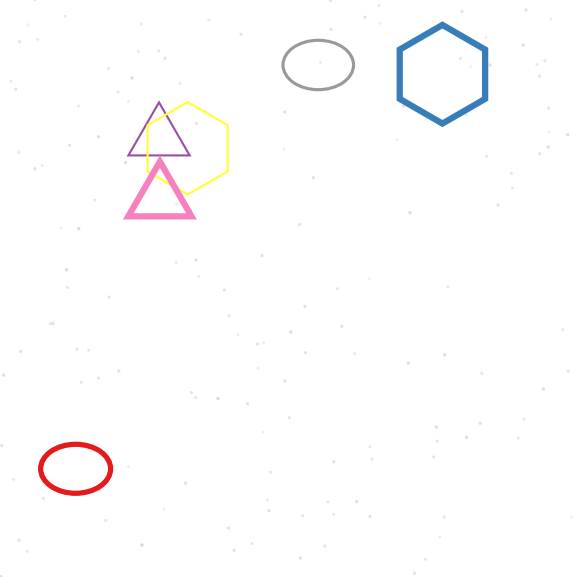[{"shape": "oval", "thickness": 2.5, "radius": 0.3, "center": [0.131, 0.187]}, {"shape": "hexagon", "thickness": 3, "radius": 0.43, "center": [0.766, 0.871]}, {"shape": "triangle", "thickness": 1, "radius": 0.31, "center": [0.275, 0.761]}, {"shape": "hexagon", "thickness": 1, "radius": 0.4, "center": [0.325, 0.742]}, {"shape": "triangle", "thickness": 3, "radius": 0.32, "center": [0.277, 0.656]}, {"shape": "oval", "thickness": 1.5, "radius": 0.31, "center": [0.551, 0.887]}]